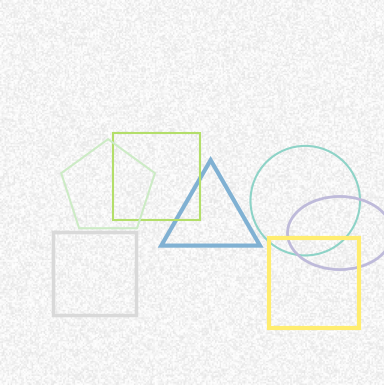[{"shape": "circle", "thickness": 1.5, "radius": 0.71, "center": [0.793, 0.479]}, {"shape": "oval", "thickness": 2, "radius": 0.68, "center": [0.882, 0.395]}, {"shape": "triangle", "thickness": 3, "radius": 0.74, "center": [0.547, 0.436]}, {"shape": "square", "thickness": 1.5, "radius": 0.56, "center": [0.407, 0.541]}, {"shape": "square", "thickness": 2.5, "radius": 0.54, "center": [0.244, 0.289]}, {"shape": "pentagon", "thickness": 1.5, "radius": 0.64, "center": [0.281, 0.511]}, {"shape": "square", "thickness": 3, "radius": 0.58, "center": [0.815, 0.265]}]